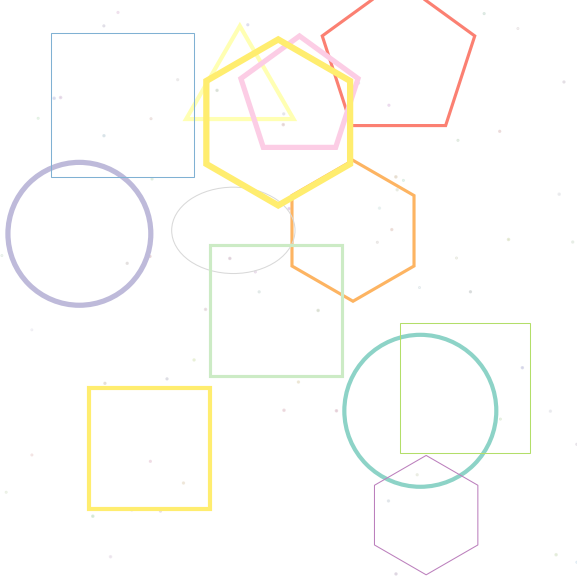[{"shape": "circle", "thickness": 2, "radius": 0.66, "center": [0.728, 0.288]}, {"shape": "triangle", "thickness": 2, "radius": 0.54, "center": [0.415, 0.847]}, {"shape": "circle", "thickness": 2.5, "radius": 0.62, "center": [0.137, 0.594]}, {"shape": "pentagon", "thickness": 1.5, "radius": 0.69, "center": [0.69, 0.894]}, {"shape": "square", "thickness": 0.5, "radius": 0.62, "center": [0.212, 0.818]}, {"shape": "hexagon", "thickness": 1.5, "radius": 0.61, "center": [0.611, 0.6]}, {"shape": "square", "thickness": 0.5, "radius": 0.56, "center": [0.805, 0.327]}, {"shape": "pentagon", "thickness": 2.5, "radius": 0.53, "center": [0.519, 0.83]}, {"shape": "oval", "thickness": 0.5, "radius": 0.53, "center": [0.404, 0.6]}, {"shape": "hexagon", "thickness": 0.5, "radius": 0.52, "center": [0.738, 0.107]}, {"shape": "square", "thickness": 1.5, "radius": 0.57, "center": [0.478, 0.462]}, {"shape": "square", "thickness": 2, "radius": 0.52, "center": [0.259, 0.222]}, {"shape": "hexagon", "thickness": 3, "radius": 0.72, "center": [0.482, 0.787]}]